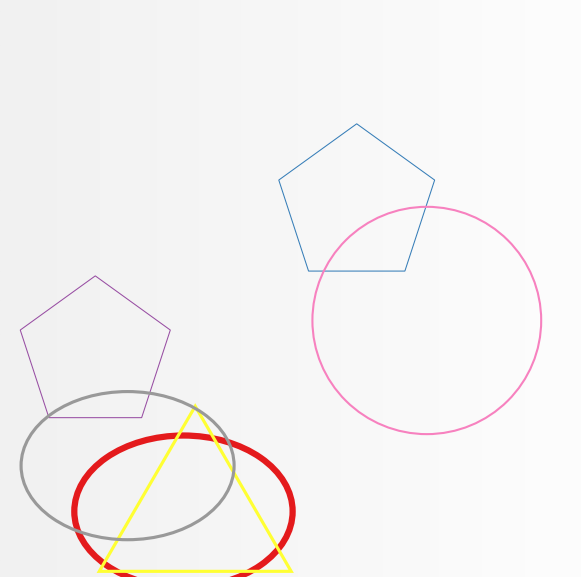[{"shape": "oval", "thickness": 3, "radius": 0.94, "center": [0.316, 0.114]}, {"shape": "pentagon", "thickness": 0.5, "radius": 0.7, "center": [0.614, 0.644]}, {"shape": "pentagon", "thickness": 0.5, "radius": 0.68, "center": [0.164, 0.386]}, {"shape": "triangle", "thickness": 1.5, "radius": 0.95, "center": [0.336, 0.105]}, {"shape": "circle", "thickness": 1, "radius": 0.98, "center": [0.734, 0.444]}, {"shape": "oval", "thickness": 1.5, "radius": 0.92, "center": [0.22, 0.193]}]